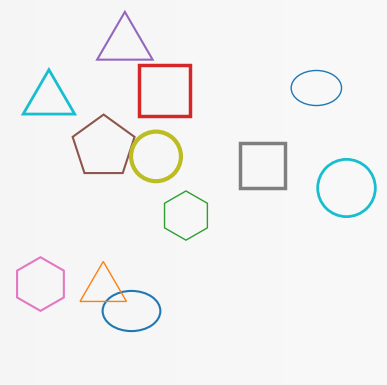[{"shape": "oval", "thickness": 1.5, "radius": 0.37, "center": [0.339, 0.192]}, {"shape": "oval", "thickness": 1, "radius": 0.32, "center": [0.816, 0.771]}, {"shape": "triangle", "thickness": 1, "radius": 0.35, "center": [0.266, 0.252]}, {"shape": "hexagon", "thickness": 1, "radius": 0.32, "center": [0.48, 0.44]}, {"shape": "square", "thickness": 2.5, "radius": 0.33, "center": [0.425, 0.765]}, {"shape": "triangle", "thickness": 1.5, "radius": 0.41, "center": [0.322, 0.886]}, {"shape": "pentagon", "thickness": 1.5, "radius": 0.42, "center": [0.267, 0.618]}, {"shape": "hexagon", "thickness": 1.5, "radius": 0.35, "center": [0.104, 0.262]}, {"shape": "square", "thickness": 2.5, "radius": 0.29, "center": [0.677, 0.569]}, {"shape": "circle", "thickness": 3, "radius": 0.32, "center": [0.403, 0.594]}, {"shape": "triangle", "thickness": 2, "radius": 0.38, "center": [0.126, 0.742]}, {"shape": "circle", "thickness": 2, "radius": 0.37, "center": [0.894, 0.512]}]